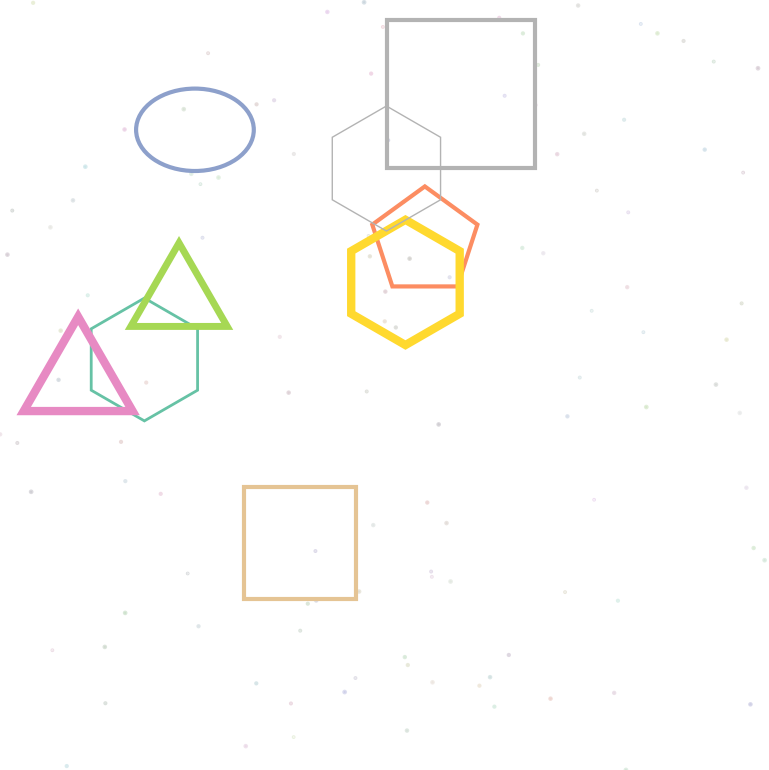[{"shape": "hexagon", "thickness": 1, "radius": 0.4, "center": [0.188, 0.533]}, {"shape": "pentagon", "thickness": 1.5, "radius": 0.36, "center": [0.552, 0.686]}, {"shape": "oval", "thickness": 1.5, "radius": 0.38, "center": [0.253, 0.831]}, {"shape": "triangle", "thickness": 3, "radius": 0.41, "center": [0.101, 0.507]}, {"shape": "triangle", "thickness": 2.5, "radius": 0.36, "center": [0.232, 0.612]}, {"shape": "hexagon", "thickness": 3, "radius": 0.41, "center": [0.527, 0.633]}, {"shape": "square", "thickness": 1.5, "radius": 0.36, "center": [0.389, 0.295]}, {"shape": "square", "thickness": 1.5, "radius": 0.48, "center": [0.599, 0.878]}, {"shape": "hexagon", "thickness": 0.5, "radius": 0.41, "center": [0.502, 0.781]}]